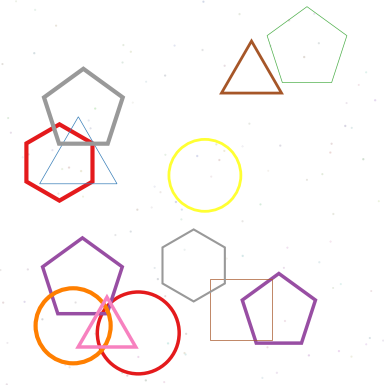[{"shape": "circle", "thickness": 2.5, "radius": 0.53, "center": [0.359, 0.135]}, {"shape": "hexagon", "thickness": 3, "radius": 0.5, "center": [0.154, 0.578]}, {"shape": "triangle", "thickness": 0.5, "radius": 0.58, "center": [0.203, 0.581]}, {"shape": "pentagon", "thickness": 0.5, "radius": 0.54, "center": [0.797, 0.874]}, {"shape": "pentagon", "thickness": 2.5, "radius": 0.5, "center": [0.724, 0.19]}, {"shape": "pentagon", "thickness": 2.5, "radius": 0.54, "center": [0.214, 0.273]}, {"shape": "circle", "thickness": 3, "radius": 0.49, "center": [0.19, 0.154]}, {"shape": "circle", "thickness": 2, "radius": 0.47, "center": [0.532, 0.545]}, {"shape": "square", "thickness": 0.5, "radius": 0.4, "center": [0.627, 0.196]}, {"shape": "triangle", "thickness": 2, "radius": 0.45, "center": [0.653, 0.803]}, {"shape": "triangle", "thickness": 2.5, "radius": 0.43, "center": [0.278, 0.142]}, {"shape": "pentagon", "thickness": 3, "radius": 0.54, "center": [0.217, 0.714]}, {"shape": "hexagon", "thickness": 1.5, "radius": 0.47, "center": [0.503, 0.311]}]